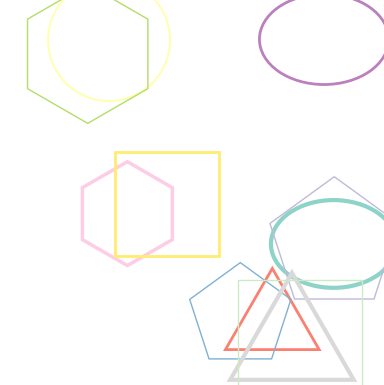[{"shape": "oval", "thickness": 3, "radius": 0.81, "center": [0.866, 0.366]}, {"shape": "circle", "thickness": 1.5, "radius": 0.79, "center": [0.283, 0.896]}, {"shape": "pentagon", "thickness": 1, "radius": 0.88, "center": [0.868, 0.365]}, {"shape": "triangle", "thickness": 2, "radius": 0.7, "center": [0.707, 0.162]}, {"shape": "pentagon", "thickness": 1, "radius": 0.69, "center": [0.624, 0.18]}, {"shape": "hexagon", "thickness": 1, "radius": 0.9, "center": [0.228, 0.86]}, {"shape": "hexagon", "thickness": 2.5, "radius": 0.67, "center": [0.331, 0.445]}, {"shape": "triangle", "thickness": 3, "radius": 0.93, "center": [0.758, 0.106]}, {"shape": "oval", "thickness": 2, "radius": 0.84, "center": [0.842, 0.898]}, {"shape": "square", "thickness": 1, "radius": 0.81, "center": [0.779, 0.112]}, {"shape": "square", "thickness": 2, "radius": 0.67, "center": [0.434, 0.47]}]